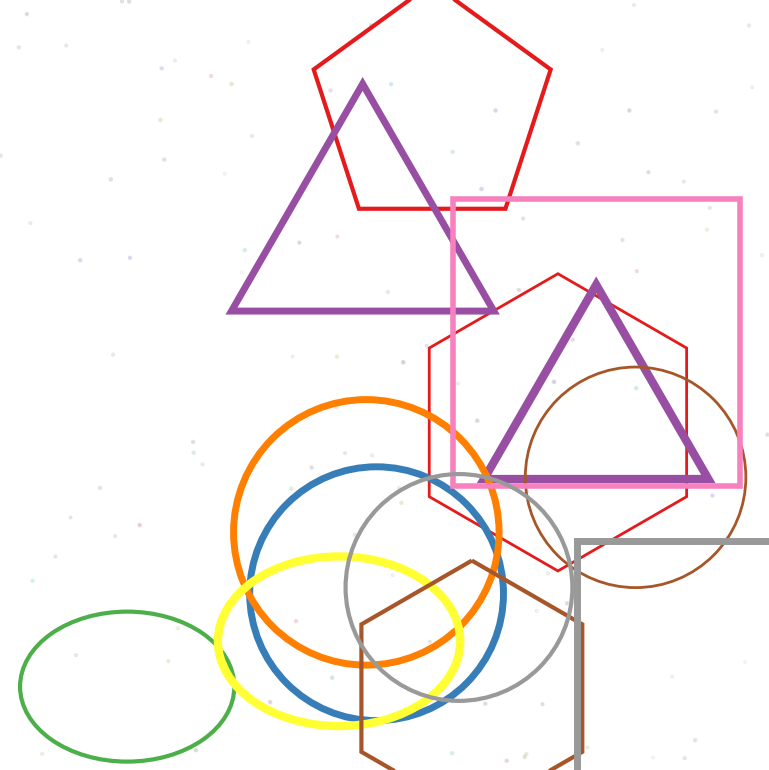[{"shape": "pentagon", "thickness": 1.5, "radius": 0.81, "center": [0.561, 0.86]}, {"shape": "hexagon", "thickness": 1, "radius": 0.96, "center": [0.725, 0.452]}, {"shape": "circle", "thickness": 2.5, "radius": 0.82, "center": [0.489, 0.229]}, {"shape": "oval", "thickness": 1.5, "radius": 0.7, "center": [0.165, 0.108]}, {"shape": "triangle", "thickness": 3, "radius": 0.84, "center": [0.774, 0.462]}, {"shape": "triangle", "thickness": 2.5, "radius": 0.98, "center": [0.471, 0.694]}, {"shape": "circle", "thickness": 2.5, "radius": 0.86, "center": [0.476, 0.309]}, {"shape": "oval", "thickness": 3, "radius": 0.79, "center": [0.44, 0.167]}, {"shape": "circle", "thickness": 1, "radius": 0.72, "center": [0.825, 0.38]}, {"shape": "hexagon", "thickness": 1.5, "radius": 0.83, "center": [0.613, 0.106]}, {"shape": "square", "thickness": 2, "radius": 0.93, "center": [0.774, 0.556]}, {"shape": "circle", "thickness": 1.5, "radius": 0.74, "center": [0.596, 0.237]}, {"shape": "square", "thickness": 2.5, "radius": 0.76, "center": [0.9, 0.146]}]